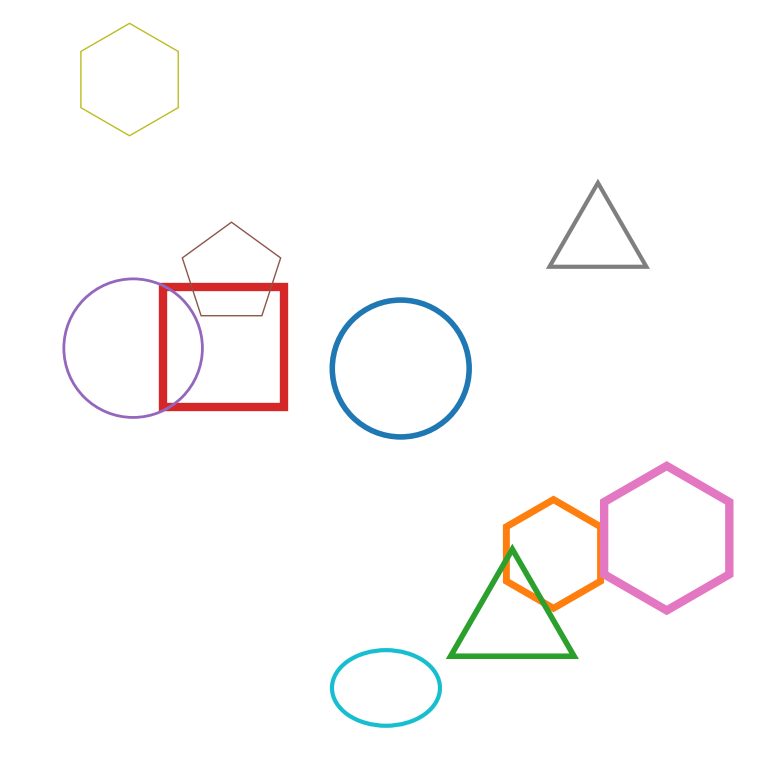[{"shape": "circle", "thickness": 2, "radius": 0.44, "center": [0.52, 0.521]}, {"shape": "hexagon", "thickness": 2.5, "radius": 0.35, "center": [0.719, 0.281]}, {"shape": "triangle", "thickness": 2, "radius": 0.46, "center": [0.665, 0.194]}, {"shape": "square", "thickness": 3, "radius": 0.39, "center": [0.29, 0.549]}, {"shape": "circle", "thickness": 1, "radius": 0.45, "center": [0.173, 0.548]}, {"shape": "pentagon", "thickness": 0.5, "radius": 0.34, "center": [0.301, 0.644]}, {"shape": "hexagon", "thickness": 3, "radius": 0.47, "center": [0.866, 0.301]}, {"shape": "triangle", "thickness": 1.5, "radius": 0.36, "center": [0.777, 0.69]}, {"shape": "hexagon", "thickness": 0.5, "radius": 0.36, "center": [0.168, 0.897]}, {"shape": "oval", "thickness": 1.5, "radius": 0.35, "center": [0.501, 0.107]}]